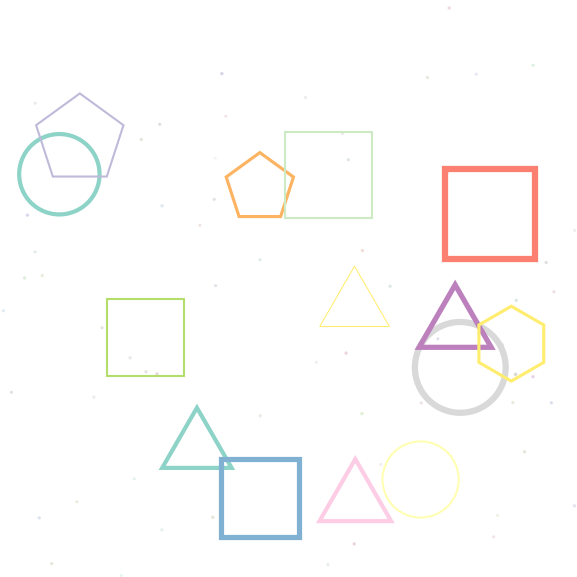[{"shape": "circle", "thickness": 2, "radius": 0.35, "center": [0.103, 0.697]}, {"shape": "triangle", "thickness": 2, "radius": 0.35, "center": [0.341, 0.224]}, {"shape": "circle", "thickness": 1, "radius": 0.33, "center": [0.728, 0.169]}, {"shape": "pentagon", "thickness": 1, "radius": 0.4, "center": [0.138, 0.758]}, {"shape": "square", "thickness": 3, "radius": 0.39, "center": [0.848, 0.629]}, {"shape": "square", "thickness": 2.5, "radius": 0.34, "center": [0.449, 0.137]}, {"shape": "pentagon", "thickness": 1.5, "radius": 0.31, "center": [0.45, 0.674]}, {"shape": "square", "thickness": 1, "radius": 0.33, "center": [0.252, 0.414]}, {"shape": "triangle", "thickness": 2, "radius": 0.36, "center": [0.615, 0.133]}, {"shape": "circle", "thickness": 3, "radius": 0.39, "center": [0.797, 0.363]}, {"shape": "triangle", "thickness": 2.5, "radius": 0.36, "center": [0.788, 0.434]}, {"shape": "square", "thickness": 1, "radius": 0.38, "center": [0.569, 0.696]}, {"shape": "hexagon", "thickness": 1.5, "radius": 0.32, "center": [0.885, 0.404]}, {"shape": "triangle", "thickness": 0.5, "radius": 0.35, "center": [0.614, 0.469]}]